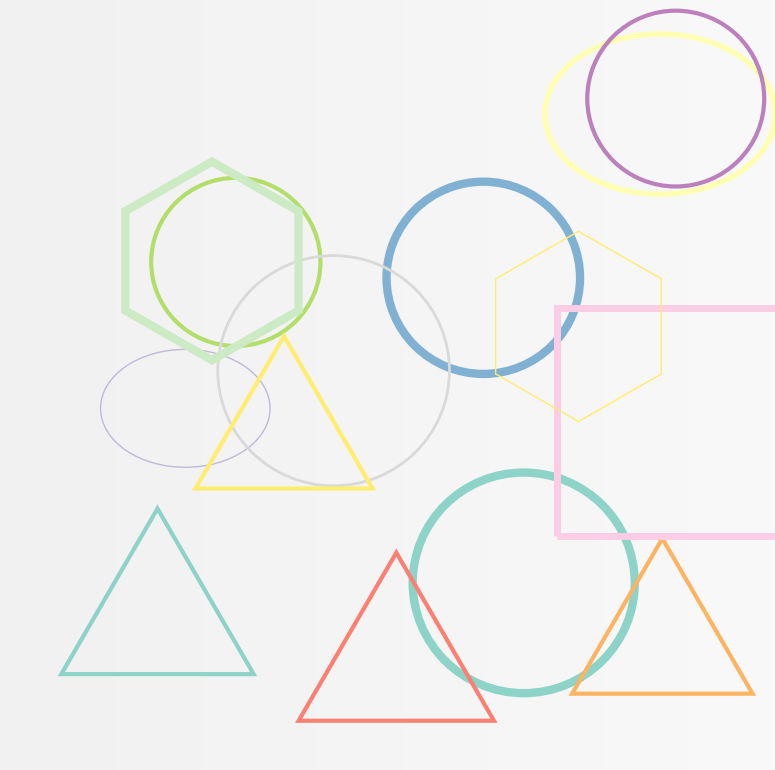[{"shape": "circle", "thickness": 3, "radius": 0.72, "center": [0.676, 0.243]}, {"shape": "triangle", "thickness": 1.5, "radius": 0.72, "center": [0.203, 0.196]}, {"shape": "oval", "thickness": 2, "radius": 0.74, "center": [0.852, 0.852]}, {"shape": "oval", "thickness": 0.5, "radius": 0.55, "center": [0.239, 0.47]}, {"shape": "triangle", "thickness": 1.5, "radius": 0.73, "center": [0.511, 0.137]}, {"shape": "circle", "thickness": 3, "radius": 0.62, "center": [0.624, 0.639]}, {"shape": "triangle", "thickness": 1.5, "radius": 0.67, "center": [0.855, 0.166]}, {"shape": "circle", "thickness": 1.5, "radius": 0.55, "center": [0.304, 0.66]}, {"shape": "square", "thickness": 2.5, "radius": 0.74, "center": [0.866, 0.452]}, {"shape": "circle", "thickness": 1, "radius": 0.75, "center": [0.43, 0.519]}, {"shape": "circle", "thickness": 1.5, "radius": 0.57, "center": [0.872, 0.872]}, {"shape": "hexagon", "thickness": 3, "radius": 0.64, "center": [0.273, 0.661]}, {"shape": "triangle", "thickness": 1.5, "radius": 0.66, "center": [0.366, 0.432]}, {"shape": "hexagon", "thickness": 0.5, "radius": 0.62, "center": [0.746, 0.576]}]